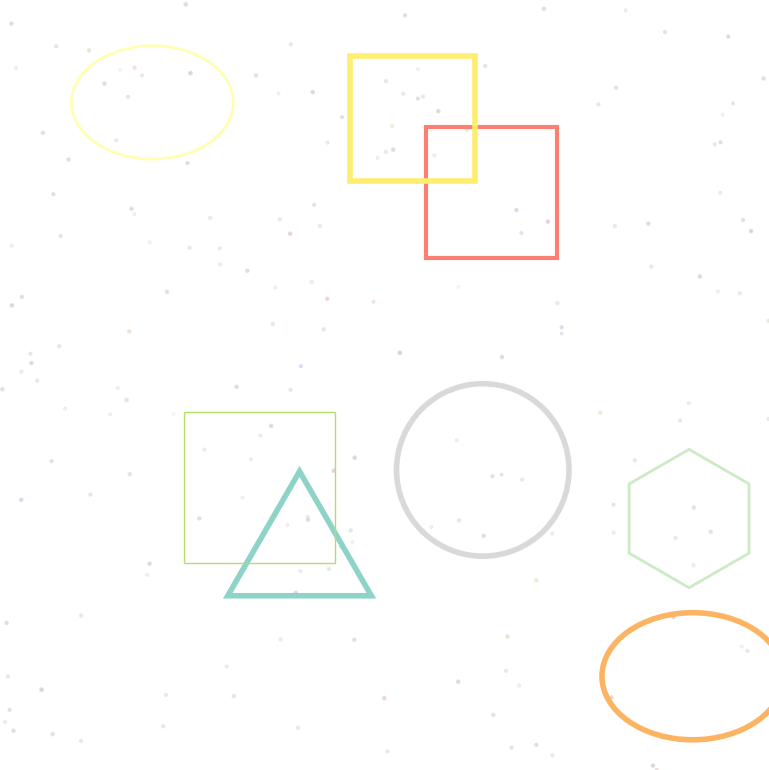[{"shape": "triangle", "thickness": 2, "radius": 0.54, "center": [0.389, 0.28]}, {"shape": "oval", "thickness": 1, "radius": 0.53, "center": [0.198, 0.867]}, {"shape": "square", "thickness": 1.5, "radius": 0.43, "center": [0.638, 0.75]}, {"shape": "oval", "thickness": 2, "radius": 0.59, "center": [0.9, 0.122]}, {"shape": "square", "thickness": 0.5, "radius": 0.49, "center": [0.337, 0.367]}, {"shape": "circle", "thickness": 2, "radius": 0.56, "center": [0.627, 0.39]}, {"shape": "hexagon", "thickness": 1, "radius": 0.45, "center": [0.895, 0.327]}, {"shape": "square", "thickness": 2, "radius": 0.41, "center": [0.536, 0.846]}]